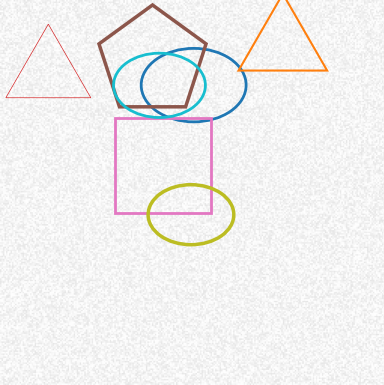[{"shape": "oval", "thickness": 2, "radius": 0.68, "center": [0.503, 0.779]}, {"shape": "triangle", "thickness": 1.5, "radius": 0.66, "center": [0.735, 0.883]}, {"shape": "triangle", "thickness": 0.5, "radius": 0.64, "center": [0.125, 0.81]}, {"shape": "pentagon", "thickness": 2.5, "radius": 0.73, "center": [0.396, 0.841]}, {"shape": "square", "thickness": 2, "radius": 0.62, "center": [0.423, 0.57]}, {"shape": "oval", "thickness": 2.5, "radius": 0.56, "center": [0.496, 0.442]}, {"shape": "oval", "thickness": 2, "radius": 0.6, "center": [0.414, 0.778]}]